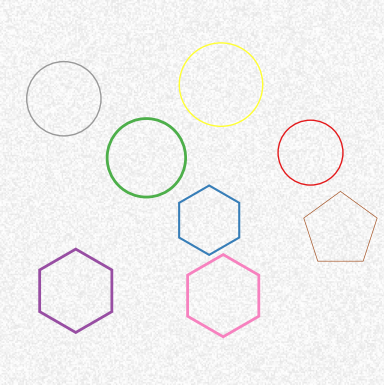[{"shape": "circle", "thickness": 1, "radius": 0.42, "center": [0.807, 0.604]}, {"shape": "hexagon", "thickness": 1.5, "radius": 0.45, "center": [0.543, 0.428]}, {"shape": "circle", "thickness": 2, "radius": 0.51, "center": [0.38, 0.59]}, {"shape": "hexagon", "thickness": 2, "radius": 0.54, "center": [0.197, 0.245]}, {"shape": "circle", "thickness": 1, "radius": 0.54, "center": [0.574, 0.78]}, {"shape": "pentagon", "thickness": 0.5, "radius": 0.5, "center": [0.884, 0.403]}, {"shape": "hexagon", "thickness": 2, "radius": 0.53, "center": [0.58, 0.232]}, {"shape": "circle", "thickness": 1, "radius": 0.48, "center": [0.166, 0.743]}]